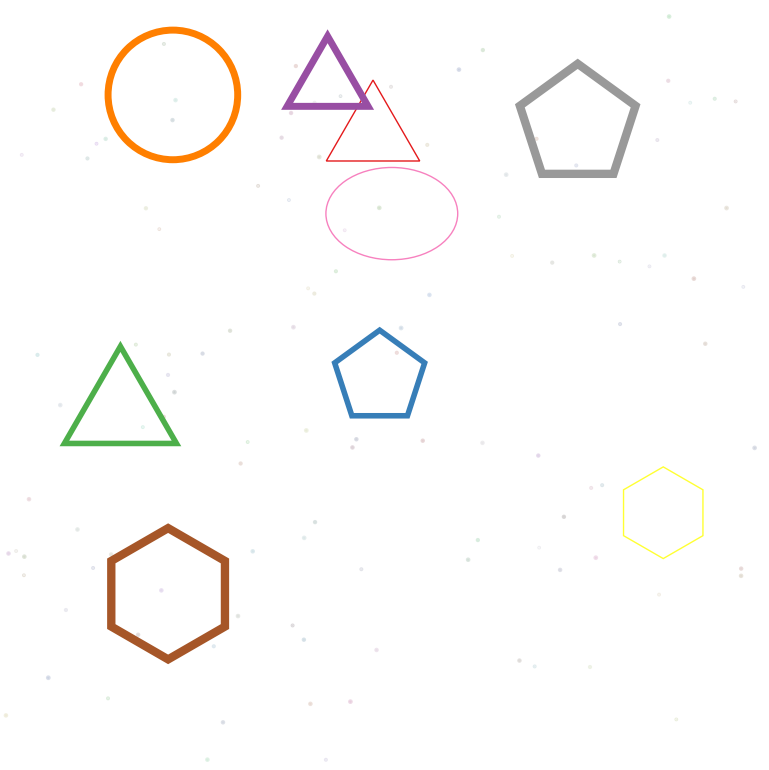[{"shape": "triangle", "thickness": 0.5, "radius": 0.35, "center": [0.484, 0.826]}, {"shape": "pentagon", "thickness": 2, "radius": 0.31, "center": [0.493, 0.51]}, {"shape": "triangle", "thickness": 2, "radius": 0.42, "center": [0.156, 0.466]}, {"shape": "triangle", "thickness": 2.5, "radius": 0.3, "center": [0.425, 0.892]}, {"shape": "circle", "thickness": 2.5, "radius": 0.42, "center": [0.225, 0.877]}, {"shape": "hexagon", "thickness": 0.5, "radius": 0.3, "center": [0.861, 0.334]}, {"shape": "hexagon", "thickness": 3, "radius": 0.43, "center": [0.218, 0.229]}, {"shape": "oval", "thickness": 0.5, "radius": 0.43, "center": [0.509, 0.723]}, {"shape": "pentagon", "thickness": 3, "radius": 0.4, "center": [0.75, 0.838]}]